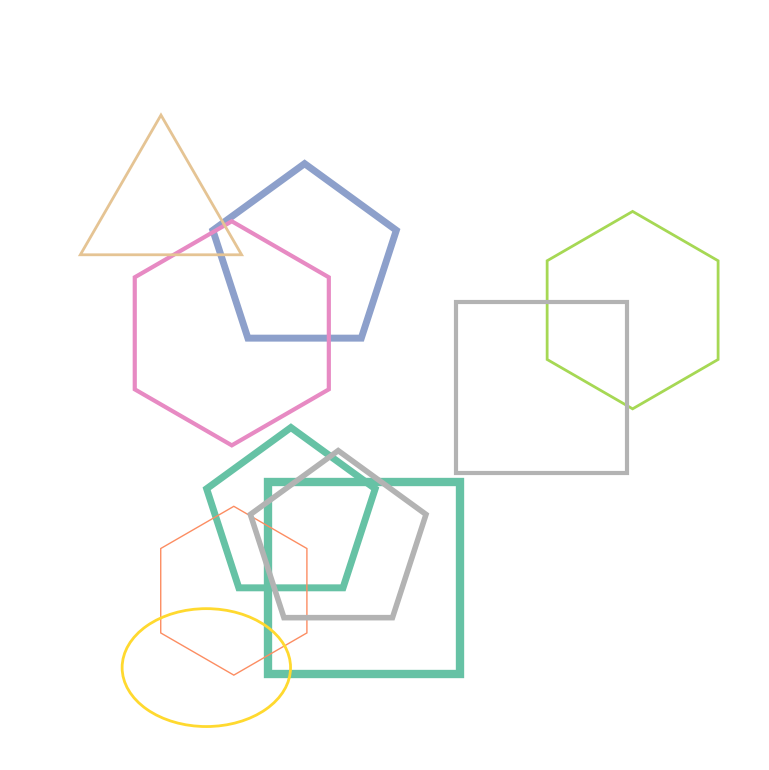[{"shape": "pentagon", "thickness": 2.5, "radius": 0.58, "center": [0.378, 0.33]}, {"shape": "square", "thickness": 3, "radius": 0.62, "center": [0.473, 0.25]}, {"shape": "hexagon", "thickness": 0.5, "radius": 0.55, "center": [0.304, 0.233]}, {"shape": "pentagon", "thickness": 2.5, "radius": 0.63, "center": [0.396, 0.662]}, {"shape": "hexagon", "thickness": 1.5, "radius": 0.73, "center": [0.301, 0.567]}, {"shape": "hexagon", "thickness": 1, "radius": 0.64, "center": [0.822, 0.597]}, {"shape": "oval", "thickness": 1, "radius": 0.55, "center": [0.268, 0.133]}, {"shape": "triangle", "thickness": 1, "radius": 0.6, "center": [0.209, 0.73]}, {"shape": "square", "thickness": 1.5, "radius": 0.55, "center": [0.703, 0.496]}, {"shape": "pentagon", "thickness": 2, "radius": 0.6, "center": [0.439, 0.295]}]